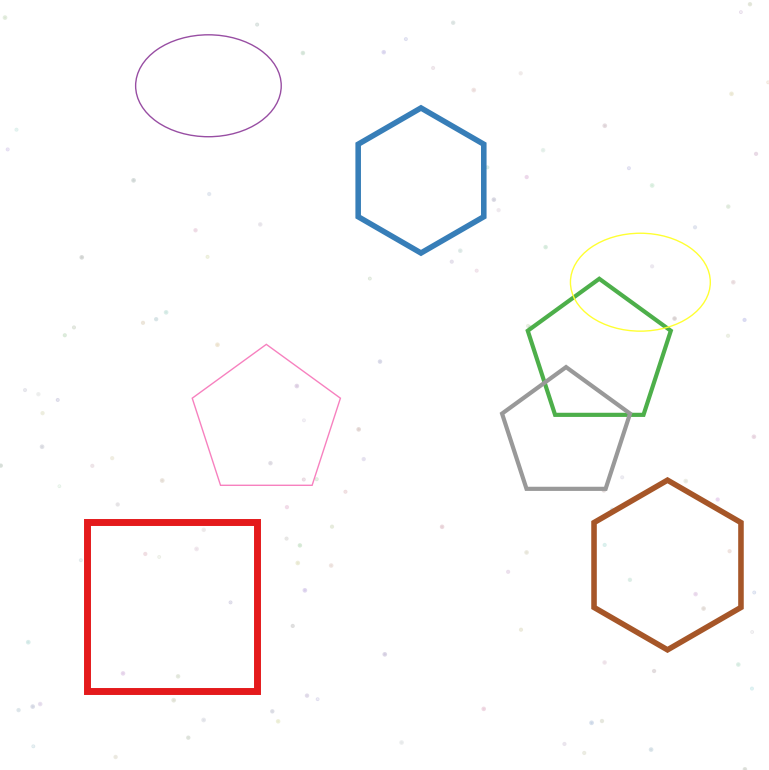[{"shape": "square", "thickness": 2.5, "radius": 0.55, "center": [0.223, 0.212]}, {"shape": "hexagon", "thickness": 2, "radius": 0.47, "center": [0.547, 0.766]}, {"shape": "pentagon", "thickness": 1.5, "radius": 0.49, "center": [0.778, 0.54]}, {"shape": "oval", "thickness": 0.5, "radius": 0.47, "center": [0.271, 0.889]}, {"shape": "oval", "thickness": 0.5, "radius": 0.45, "center": [0.832, 0.634]}, {"shape": "hexagon", "thickness": 2, "radius": 0.55, "center": [0.867, 0.266]}, {"shape": "pentagon", "thickness": 0.5, "radius": 0.51, "center": [0.346, 0.452]}, {"shape": "pentagon", "thickness": 1.5, "radius": 0.44, "center": [0.735, 0.436]}]